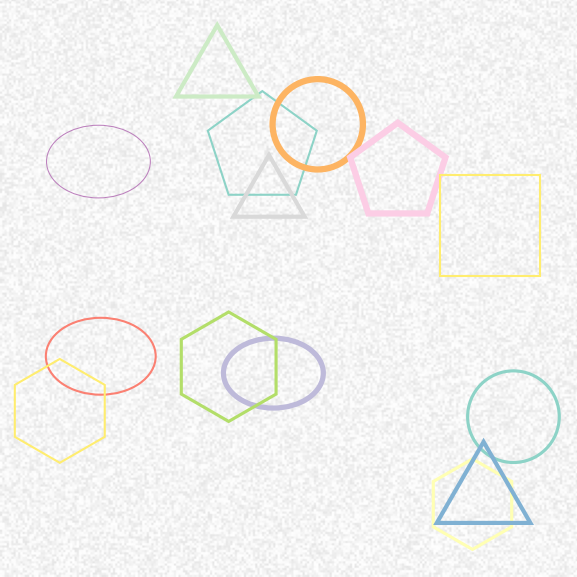[{"shape": "circle", "thickness": 1.5, "radius": 0.4, "center": [0.889, 0.278]}, {"shape": "pentagon", "thickness": 1, "radius": 0.5, "center": [0.454, 0.742]}, {"shape": "hexagon", "thickness": 1.5, "radius": 0.39, "center": [0.818, 0.126]}, {"shape": "oval", "thickness": 2.5, "radius": 0.43, "center": [0.473, 0.353]}, {"shape": "oval", "thickness": 1, "radius": 0.48, "center": [0.174, 0.382]}, {"shape": "triangle", "thickness": 2, "radius": 0.47, "center": [0.837, 0.14]}, {"shape": "circle", "thickness": 3, "radius": 0.39, "center": [0.55, 0.784]}, {"shape": "hexagon", "thickness": 1.5, "radius": 0.47, "center": [0.396, 0.364]}, {"shape": "pentagon", "thickness": 3, "radius": 0.43, "center": [0.689, 0.7]}, {"shape": "triangle", "thickness": 2, "radius": 0.36, "center": [0.466, 0.66]}, {"shape": "oval", "thickness": 0.5, "radius": 0.45, "center": [0.17, 0.719]}, {"shape": "triangle", "thickness": 2, "radius": 0.41, "center": [0.376, 0.873]}, {"shape": "square", "thickness": 1, "radius": 0.44, "center": [0.849, 0.609]}, {"shape": "hexagon", "thickness": 1, "radius": 0.45, "center": [0.104, 0.288]}]